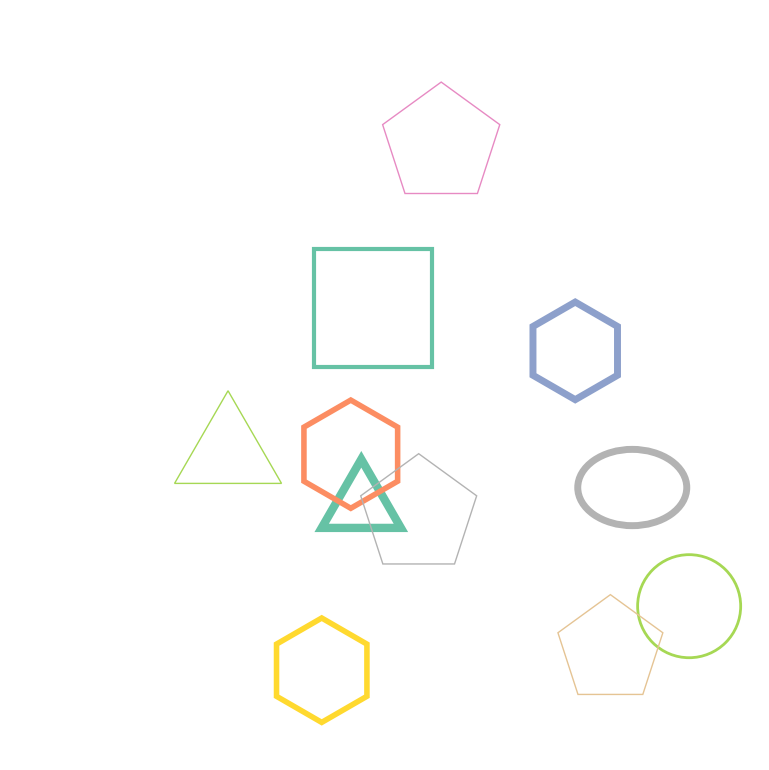[{"shape": "square", "thickness": 1.5, "radius": 0.38, "center": [0.484, 0.6]}, {"shape": "triangle", "thickness": 3, "radius": 0.3, "center": [0.469, 0.344]}, {"shape": "hexagon", "thickness": 2, "radius": 0.35, "center": [0.456, 0.41]}, {"shape": "hexagon", "thickness": 2.5, "radius": 0.32, "center": [0.747, 0.544]}, {"shape": "pentagon", "thickness": 0.5, "radius": 0.4, "center": [0.573, 0.813]}, {"shape": "circle", "thickness": 1, "radius": 0.33, "center": [0.895, 0.213]}, {"shape": "triangle", "thickness": 0.5, "radius": 0.4, "center": [0.296, 0.412]}, {"shape": "hexagon", "thickness": 2, "radius": 0.34, "center": [0.418, 0.13]}, {"shape": "pentagon", "thickness": 0.5, "radius": 0.36, "center": [0.793, 0.156]}, {"shape": "oval", "thickness": 2.5, "radius": 0.35, "center": [0.821, 0.367]}, {"shape": "pentagon", "thickness": 0.5, "radius": 0.4, "center": [0.544, 0.332]}]